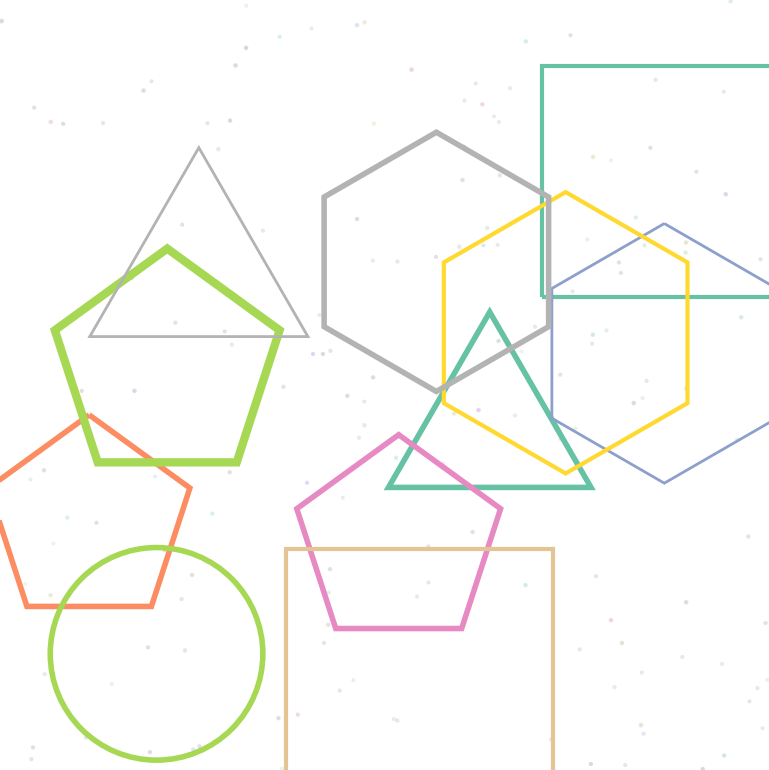[{"shape": "square", "thickness": 1.5, "radius": 0.75, "center": [0.854, 0.764]}, {"shape": "triangle", "thickness": 2, "radius": 0.76, "center": [0.636, 0.443]}, {"shape": "pentagon", "thickness": 2, "radius": 0.69, "center": [0.116, 0.324]}, {"shape": "hexagon", "thickness": 1, "radius": 0.84, "center": [0.863, 0.541]}, {"shape": "pentagon", "thickness": 2, "radius": 0.7, "center": [0.518, 0.296]}, {"shape": "pentagon", "thickness": 3, "radius": 0.77, "center": [0.217, 0.524]}, {"shape": "circle", "thickness": 2, "radius": 0.69, "center": [0.203, 0.151]}, {"shape": "hexagon", "thickness": 1.5, "radius": 0.91, "center": [0.735, 0.568]}, {"shape": "square", "thickness": 1.5, "radius": 0.87, "center": [0.545, 0.113]}, {"shape": "triangle", "thickness": 1, "radius": 0.82, "center": [0.258, 0.645]}, {"shape": "hexagon", "thickness": 2, "radius": 0.84, "center": [0.567, 0.66]}]